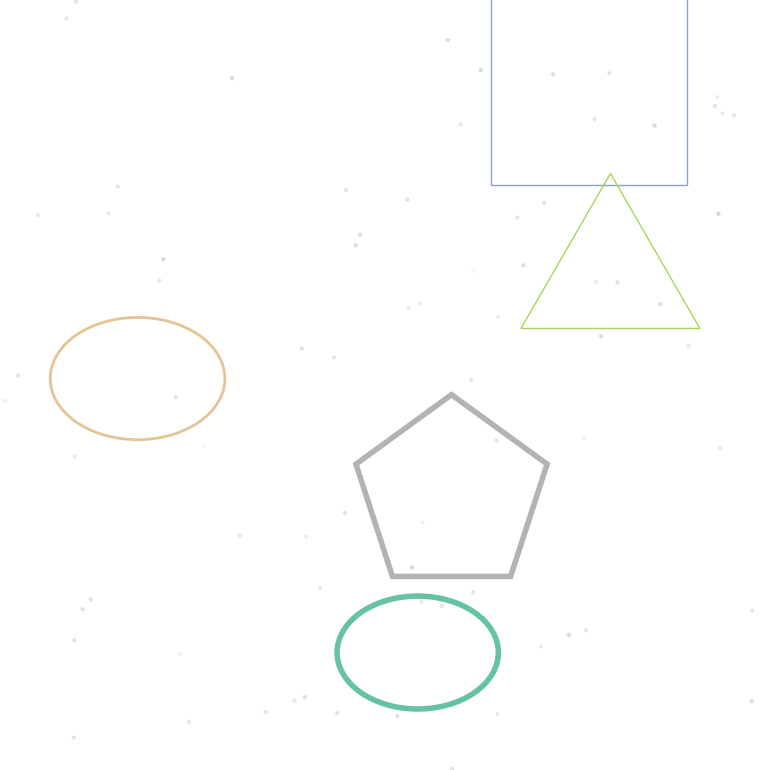[{"shape": "oval", "thickness": 2, "radius": 0.52, "center": [0.542, 0.153]}, {"shape": "square", "thickness": 0.5, "radius": 0.63, "center": [0.765, 0.887]}, {"shape": "triangle", "thickness": 0.5, "radius": 0.67, "center": [0.793, 0.641]}, {"shape": "oval", "thickness": 1, "radius": 0.57, "center": [0.179, 0.508]}, {"shape": "pentagon", "thickness": 2, "radius": 0.65, "center": [0.586, 0.357]}]